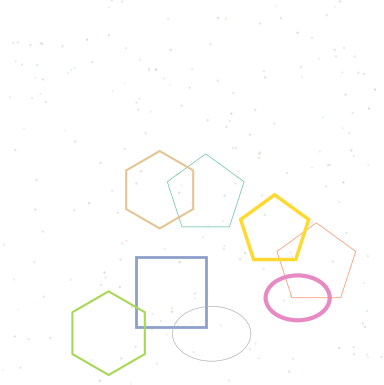[{"shape": "pentagon", "thickness": 0.5, "radius": 0.52, "center": [0.534, 0.496]}, {"shape": "pentagon", "thickness": 0.5, "radius": 0.54, "center": [0.822, 0.314]}, {"shape": "square", "thickness": 2, "radius": 0.46, "center": [0.444, 0.242]}, {"shape": "oval", "thickness": 3, "radius": 0.42, "center": [0.773, 0.226]}, {"shape": "hexagon", "thickness": 1.5, "radius": 0.54, "center": [0.282, 0.135]}, {"shape": "pentagon", "thickness": 2.5, "radius": 0.46, "center": [0.713, 0.401]}, {"shape": "hexagon", "thickness": 1.5, "radius": 0.5, "center": [0.415, 0.507]}, {"shape": "oval", "thickness": 0.5, "radius": 0.51, "center": [0.55, 0.133]}]